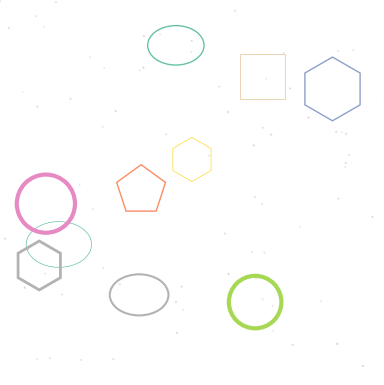[{"shape": "oval", "thickness": 0.5, "radius": 0.42, "center": [0.153, 0.365]}, {"shape": "oval", "thickness": 1, "radius": 0.37, "center": [0.457, 0.882]}, {"shape": "pentagon", "thickness": 1, "radius": 0.33, "center": [0.366, 0.506]}, {"shape": "hexagon", "thickness": 1, "radius": 0.41, "center": [0.864, 0.769]}, {"shape": "circle", "thickness": 3, "radius": 0.38, "center": [0.119, 0.471]}, {"shape": "circle", "thickness": 3, "radius": 0.34, "center": [0.663, 0.215]}, {"shape": "hexagon", "thickness": 0.5, "radius": 0.29, "center": [0.499, 0.586]}, {"shape": "square", "thickness": 0.5, "radius": 0.29, "center": [0.683, 0.802]}, {"shape": "oval", "thickness": 1.5, "radius": 0.38, "center": [0.361, 0.234]}, {"shape": "hexagon", "thickness": 2, "radius": 0.32, "center": [0.102, 0.31]}]